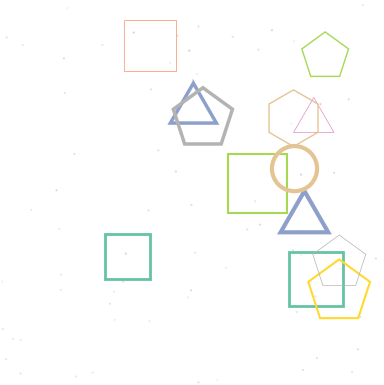[{"shape": "square", "thickness": 2, "radius": 0.29, "center": [0.331, 0.334]}, {"shape": "square", "thickness": 2, "radius": 0.35, "center": [0.82, 0.275]}, {"shape": "square", "thickness": 0.5, "radius": 0.33, "center": [0.39, 0.881]}, {"shape": "triangle", "thickness": 2.5, "radius": 0.35, "center": [0.502, 0.715]}, {"shape": "triangle", "thickness": 3, "radius": 0.36, "center": [0.791, 0.432]}, {"shape": "triangle", "thickness": 0.5, "radius": 0.3, "center": [0.815, 0.686]}, {"shape": "pentagon", "thickness": 1, "radius": 0.32, "center": [0.845, 0.853]}, {"shape": "square", "thickness": 1.5, "radius": 0.38, "center": [0.668, 0.524]}, {"shape": "pentagon", "thickness": 1.5, "radius": 0.42, "center": [0.881, 0.242]}, {"shape": "circle", "thickness": 3, "radius": 0.29, "center": [0.765, 0.562]}, {"shape": "hexagon", "thickness": 1, "radius": 0.37, "center": [0.762, 0.693]}, {"shape": "pentagon", "thickness": 0.5, "radius": 0.36, "center": [0.881, 0.317]}, {"shape": "pentagon", "thickness": 2.5, "radius": 0.4, "center": [0.527, 0.691]}]